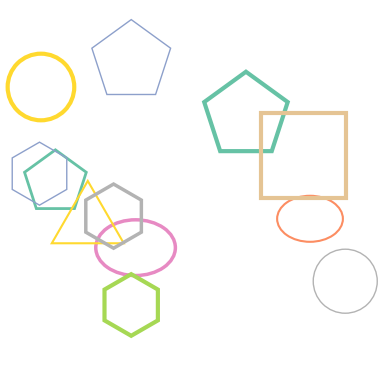[{"shape": "pentagon", "thickness": 2, "radius": 0.42, "center": [0.144, 0.526]}, {"shape": "pentagon", "thickness": 3, "radius": 0.57, "center": [0.639, 0.7]}, {"shape": "oval", "thickness": 1.5, "radius": 0.43, "center": [0.805, 0.432]}, {"shape": "hexagon", "thickness": 1, "radius": 0.41, "center": [0.103, 0.549]}, {"shape": "pentagon", "thickness": 1, "radius": 0.54, "center": [0.341, 0.842]}, {"shape": "oval", "thickness": 2.5, "radius": 0.52, "center": [0.352, 0.357]}, {"shape": "hexagon", "thickness": 3, "radius": 0.4, "center": [0.341, 0.208]}, {"shape": "circle", "thickness": 3, "radius": 0.43, "center": [0.106, 0.774]}, {"shape": "triangle", "thickness": 1.5, "radius": 0.54, "center": [0.228, 0.422]}, {"shape": "square", "thickness": 3, "radius": 0.55, "center": [0.789, 0.595]}, {"shape": "circle", "thickness": 1, "radius": 0.42, "center": [0.897, 0.27]}, {"shape": "hexagon", "thickness": 2.5, "radius": 0.42, "center": [0.295, 0.439]}]